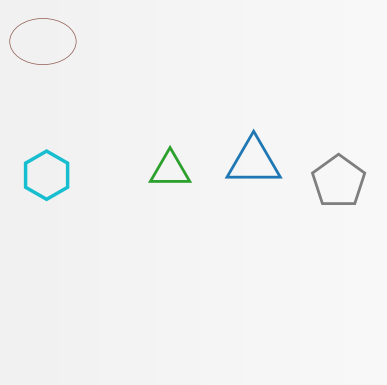[{"shape": "triangle", "thickness": 2, "radius": 0.4, "center": [0.655, 0.58]}, {"shape": "triangle", "thickness": 2, "radius": 0.29, "center": [0.439, 0.558]}, {"shape": "oval", "thickness": 0.5, "radius": 0.43, "center": [0.111, 0.892]}, {"shape": "pentagon", "thickness": 2, "radius": 0.35, "center": [0.874, 0.529]}, {"shape": "hexagon", "thickness": 2.5, "radius": 0.31, "center": [0.12, 0.545]}]